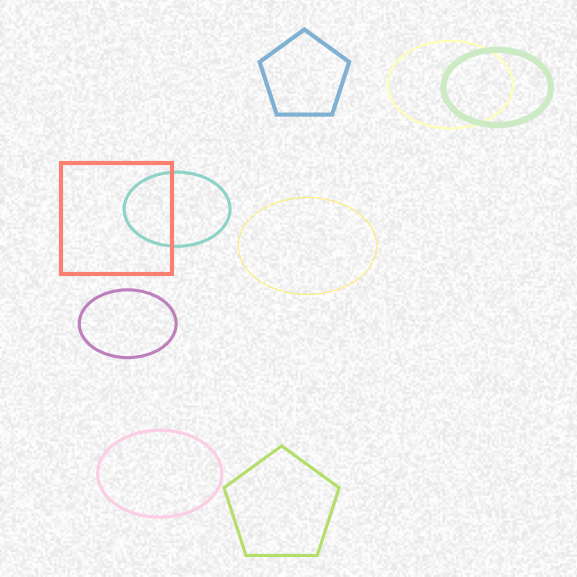[{"shape": "oval", "thickness": 1.5, "radius": 0.46, "center": [0.307, 0.637]}, {"shape": "oval", "thickness": 1, "radius": 0.54, "center": [0.78, 0.853]}, {"shape": "square", "thickness": 2, "radius": 0.48, "center": [0.201, 0.621]}, {"shape": "pentagon", "thickness": 2, "radius": 0.41, "center": [0.527, 0.867]}, {"shape": "pentagon", "thickness": 1.5, "radius": 0.52, "center": [0.488, 0.122]}, {"shape": "oval", "thickness": 1.5, "radius": 0.54, "center": [0.277, 0.179]}, {"shape": "oval", "thickness": 1.5, "radius": 0.42, "center": [0.221, 0.439]}, {"shape": "oval", "thickness": 3, "radius": 0.47, "center": [0.861, 0.848]}, {"shape": "oval", "thickness": 0.5, "radius": 0.6, "center": [0.532, 0.573]}]